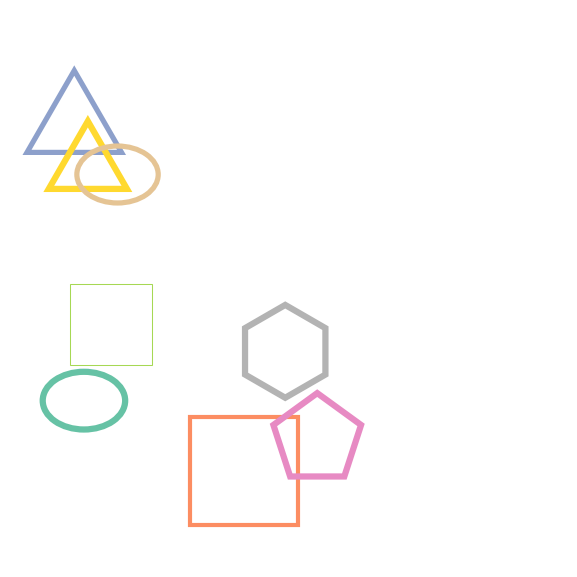[{"shape": "oval", "thickness": 3, "radius": 0.36, "center": [0.145, 0.305]}, {"shape": "square", "thickness": 2, "radius": 0.47, "center": [0.423, 0.183]}, {"shape": "triangle", "thickness": 2.5, "radius": 0.47, "center": [0.129, 0.782]}, {"shape": "pentagon", "thickness": 3, "radius": 0.4, "center": [0.549, 0.239]}, {"shape": "square", "thickness": 0.5, "radius": 0.35, "center": [0.192, 0.437]}, {"shape": "triangle", "thickness": 3, "radius": 0.39, "center": [0.152, 0.711]}, {"shape": "oval", "thickness": 2.5, "radius": 0.35, "center": [0.204, 0.697]}, {"shape": "hexagon", "thickness": 3, "radius": 0.4, "center": [0.494, 0.391]}]